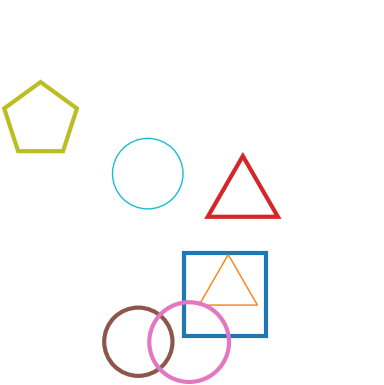[{"shape": "square", "thickness": 3, "radius": 0.54, "center": [0.584, 0.235]}, {"shape": "triangle", "thickness": 1, "radius": 0.44, "center": [0.593, 0.251]}, {"shape": "triangle", "thickness": 3, "radius": 0.53, "center": [0.631, 0.49]}, {"shape": "circle", "thickness": 3, "radius": 0.44, "center": [0.359, 0.112]}, {"shape": "circle", "thickness": 3, "radius": 0.52, "center": [0.491, 0.112]}, {"shape": "pentagon", "thickness": 3, "radius": 0.5, "center": [0.105, 0.688]}, {"shape": "circle", "thickness": 1, "radius": 0.46, "center": [0.384, 0.549]}]